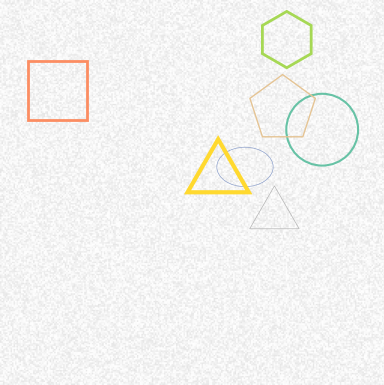[{"shape": "circle", "thickness": 1.5, "radius": 0.47, "center": [0.837, 0.663]}, {"shape": "square", "thickness": 2, "radius": 0.39, "center": [0.149, 0.765]}, {"shape": "oval", "thickness": 0.5, "radius": 0.37, "center": [0.636, 0.566]}, {"shape": "hexagon", "thickness": 2, "radius": 0.37, "center": [0.745, 0.897]}, {"shape": "triangle", "thickness": 3, "radius": 0.46, "center": [0.567, 0.546]}, {"shape": "pentagon", "thickness": 1, "radius": 0.45, "center": [0.734, 0.717]}, {"shape": "triangle", "thickness": 0.5, "radius": 0.37, "center": [0.713, 0.443]}]